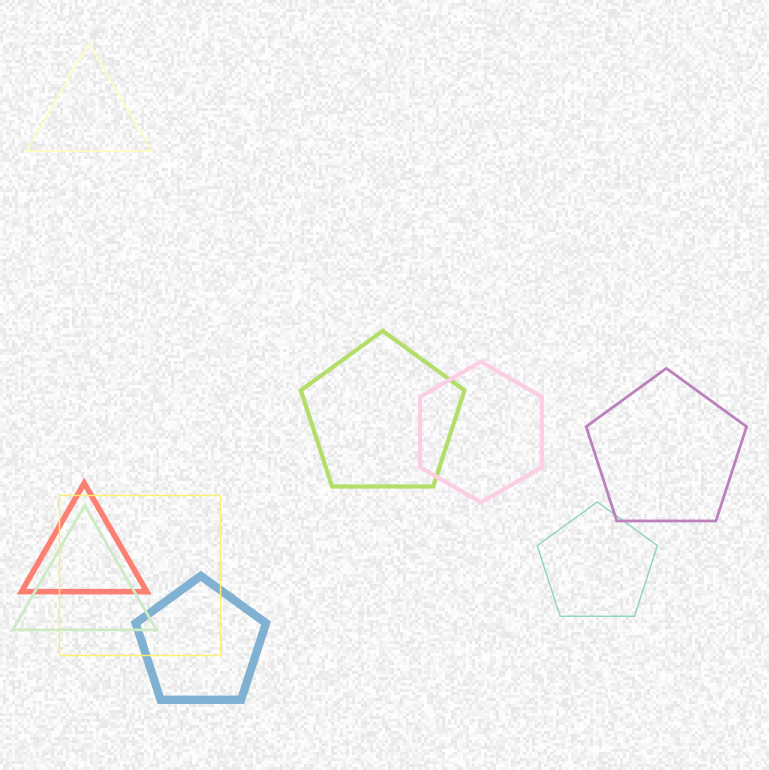[{"shape": "pentagon", "thickness": 0.5, "radius": 0.41, "center": [0.776, 0.266]}, {"shape": "triangle", "thickness": 0.5, "radius": 0.47, "center": [0.115, 0.85]}, {"shape": "triangle", "thickness": 2, "radius": 0.47, "center": [0.109, 0.279]}, {"shape": "pentagon", "thickness": 3, "radius": 0.44, "center": [0.261, 0.163]}, {"shape": "pentagon", "thickness": 1.5, "radius": 0.56, "center": [0.497, 0.459]}, {"shape": "hexagon", "thickness": 1.5, "radius": 0.46, "center": [0.625, 0.439]}, {"shape": "pentagon", "thickness": 1, "radius": 0.55, "center": [0.865, 0.412]}, {"shape": "triangle", "thickness": 1, "radius": 0.54, "center": [0.11, 0.236]}, {"shape": "square", "thickness": 0.5, "radius": 0.52, "center": [0.181, 0.253]}]